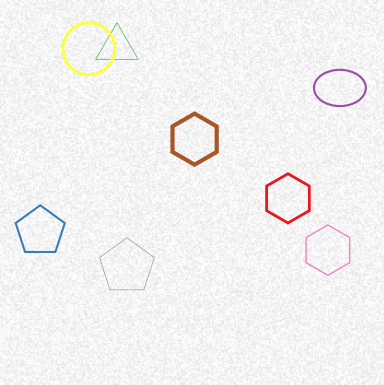[{"shape": "hexagon", "thickness": 2, "radius": 0.32, "center": [0.748, 0.485]}, {"shape": "pentagon", "thickness": 1.5, "radius": 0.34, "center": [0.104, 0.4]}, {"shape": "triangle", "thickness": 0.5, "radius": 0.32, "center": [0.304, 0.877]}, {"shape": "oval", "thickness": 1.5, "radius": 0.34, "center": [0.883, 0.772]}, {"shape": "circle", "thickness": 2, "radius": 0.34, "center": [0.231, 0.873]}, {"shape": "hexagon", "thickness": 3, "radius": 0.33, "center": [0.505, 0.639]}, {"shape": "hexagon", "thickness": 1, "radius": 0.33, "center": [0.852, 0.35]}, {"shape": "pentagon", "thickness": 0.5, "radius": 0.37, "center": [0.33, 0.308]}]